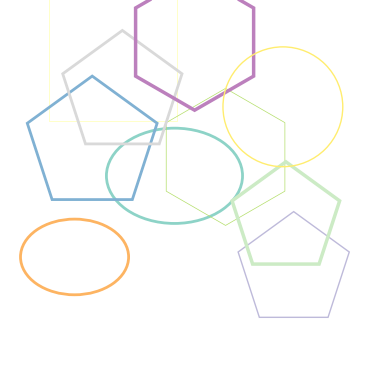[{"shape": "oval", "thickness": 2, "radius": 0.88, "center": [0.453, 0.543]}, {"shape": "square", "thickness": 0.5, "radius": 0.83, "center": [0.293, 0.85]}, {"shape": "pentagon", "thickness": 1, "radius": 0.76, "center": [0.763, 0.299]}, {"shape": "pentagon", "thickness": 2, "radius": 0.89, "center": [0.24, 0.625]}, {"shape": "oval", "thickness": 2, "radius": 0.7, "center": [0.194, 0.333]}, {"shape": "hexagon", "thickness": 0.5, "radius": 0.89, "center": [0.586, 0.592]}, {"shape": "pentagon", "thickness": 2, "radius": 0.81, "center": [0.318, 0.758]}, {"shape": "hexagon", "thickness": 2.5, "radius": 0.88, "center": [0.505, 0.891]}, {"shape": "pentagon", "thickness": 2.5, "radius": 0.73, "center": [0.742, 0.433]}, {"shape": "circle", "thickness": 1, "radius": 0.78, "center": [0.735, 0.723]}]